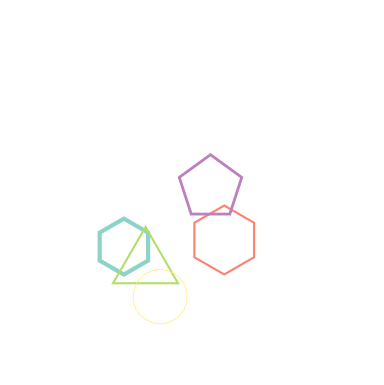[{"shape": "hexagon", "thickness": 3, "radius": 0.36, "center": [0.322, 0.359]}, {"shape": "hexagon", "thickness": 1.5, "radius": 0.45, "center": [0.582, 0.377]}, {"shape": "triangle", "thickness": 1.5, "radius": 0.49, "center": [0.378, 0.313]}, {"shape": "pentagon", "thickness": 2, "radius": 0.43, "center": [0.547, 0.513]}, {"shape": "circle", "thickness": 0.5, "radius": 0.35, "center": [0.416, 0.229]}]